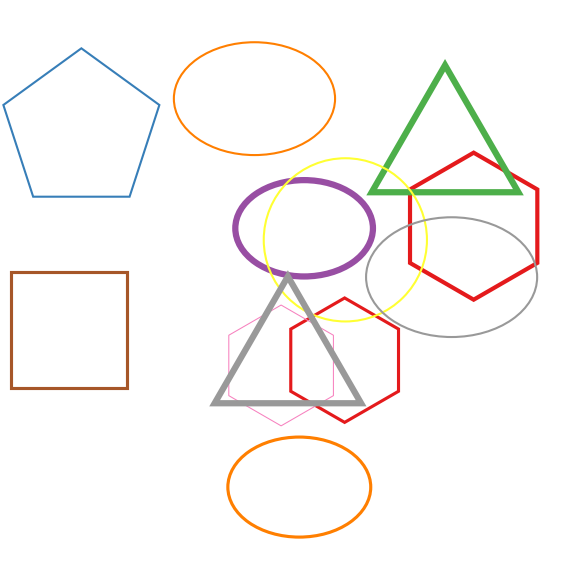[{"shape": "hexagon", "thickness": 2, "radius": 0.64, "center": [0.82, 0.607]}, {"shape": "hexagon", "thickness": 1.5, "radius": 0.54, "center": [0.597, 0.375]}, {"shape": "pentagon", "thickness": 1, "radius": 0.71, "center": [0.141, 0.773]}, {"shape": "triangle", "thickness": 3, "radius": 0.73, "center": [0.771, 0.74]}, {"shape": "oval", "thickness": 3, "radius": 0.6, "center": [0.527, 0.604]}, {"shape": "oval", "thickness": 1, "radius": 0.7, "center": [0.441, 0.828]}, {"shape": "oval", "thickness": 1.5, "radius": 0.62, "center": [0.518, 0.156]}, {"shape": "circle", "thickness": 1, "radius": 0.71, "center": [0.598, 0.584]}, {"shape": "square", "thickness": 1.5, "radius": 0.5, "center": [0.12, 0.427]}, {"shape": "hexagon", "thickness": 0.5, "radius": 0.52, "center": [0.487, 0.366]}, {"shape": "oval", "thickness": 1, "radius": 0.74, "center": [0.782, 0.519]}, {"shape": "triangle", "thickness": 3, "radius": 0.73, "center": [0.498, 0.374]}]